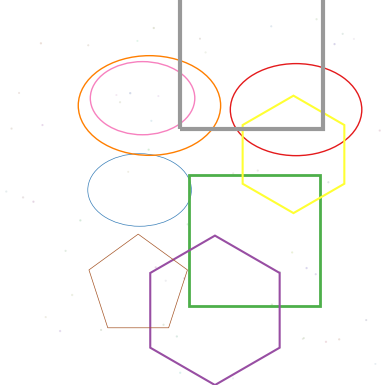[{"shape": "oval", "thickness": 1, "radius": 0.85, "center": [0.769, 0.715]}, {"shape": "oval", "thickness": 0.5, "radius": 0.67, "center": [0.363, 0.507]}, {"shape": "square", "thickness": 2, "radius": 0.85, "center": [0.662, 0.374]}, {"shape": "hexagon", "thickness": 1.5, "radius": 0.97, "center": [0.558, 0.194]}, {"shape": "oval", "thickness": 1, "radius": 0.92, "center": [0.388, 0.726]}, {"shape": "hexagon", "thickness": 1.5, "radius": 0.76, "center": [0.762, 0.599]}, {"shape": "pentagon", "thickness": 0.5, "radius": 0.67, "center": [0.359, 0.257]}, {"shape": "oval", "thickness": 1, "radius": 0.68, "center": [0.37, 0.745]}, {"shape": "square", "thickness": 3, "radius": 0.93, "center": [0.654, 0.852]}]